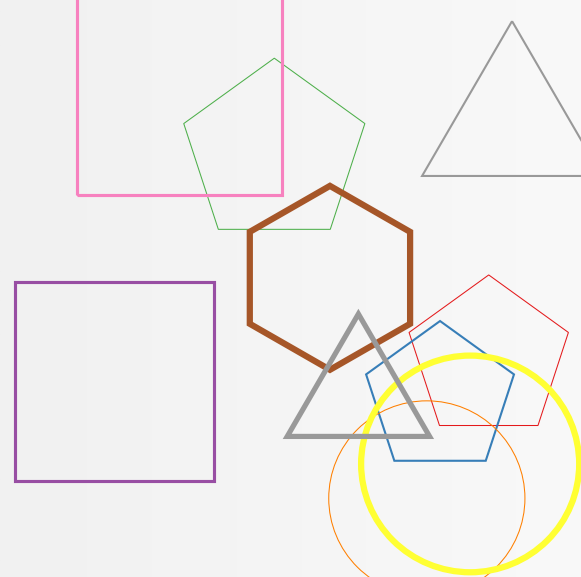[{"shape": "pentagon", "thickness": 0.5, "radius": 0.72, "center": [0.841, 0.379]}, {"shape": "pentagon", "thickness": 1, "radius": 0.67, "center": [0.757, 0.309]}, {"shape": "pentagon", "thickness": 0.5, "radius": 0.82, "center": [0.472, 0.735]}, {"shape": "square", "thickness": 1.5, "radius": 0.86, "center": [0.197, 0.339]}, {"shape": "circle", "thickness": 0.5, "radius": 0.84, "center": [0.734, 0.136]}, {"shape": "circle", "thickness": 3, "radius": 0.94, "center": [0.809, 0.196]}, {"shape": "hexagon", "thickness": 3, "radius": 0.8, "center": [0.568, 0.518]}, {"shape": "square", "thickness": 1.5, "radius": 0.88, "center": [0.308, 0.837]}, {"shape": "triangle", "thickness": 2.5, "radius": 0.71, "center": [0.617, 0.314]}, {"shape": "triangle", "thickness": 1, "radius": 0.89, "center": [0.881, 0.784]}]